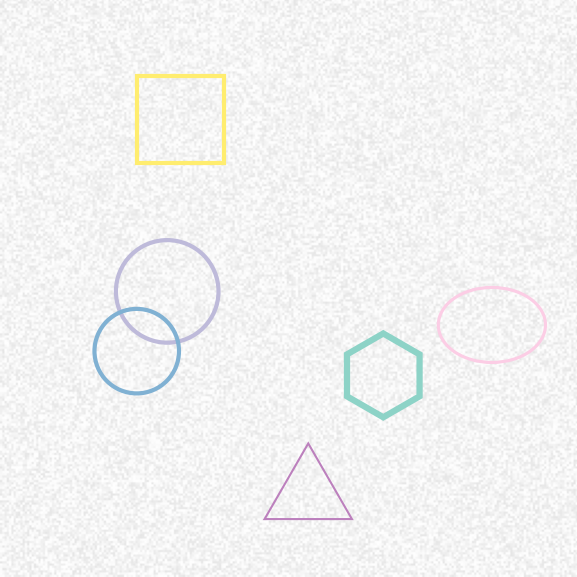[{"shape": "hexagon", "thickness": 3, "radius": 0.36, "center": [0.664, 0.349]}, {"shape": "circle", "thickness": 2, "radius": 0.44, "center": [0.29, 0.495]}, {"shape": "circle", "thickness": 2, "radius": 0.37, "center": [0.237, 0.391]}, {"shape": "oval", "thickness": 1.5, "radius": 0.46, "center": [0.852, 0.436]}, {"shape": "triangle", "thickness": 1, "radius": 0.44, "center": [0.534, 0.144]}, {"shape": "square", "thickness": 2, "radius": 0.38, "center": [0.313, 0.792]}]